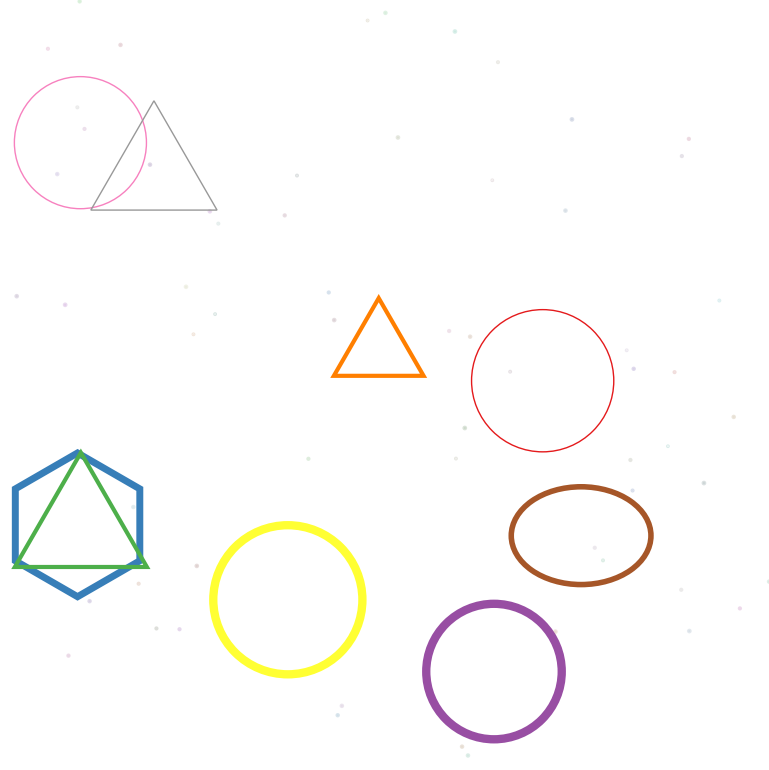[{"shape": "circle", "thickness": 0.5, "radius": 0.46, "center": [0.705, 0.506]}, {"shape": "hexagon", "thickness": 2.5, "radius": 0.47, "center": [0.101, 0.318]}, {"shape": "triangle", "thickness": 1.5, "radius": 0.49, "center": [0.105, 0.313]}, {"shape": "circle", "thickness": 3, "radius": 0.44, "center": [0.642, 0.128]}, {"shape": "triangle", "thickness": 1.5, "radius": 0.34, "center": [0.492, 0.546]}, {"shape": "circle", "thickness": 3, "radius": 0.48, "center": [0.374, 0.221]}, {"shape": "oval", "thickness": 2, "radius": 0.45, "center": [0.755, 0.304]}, {"shape": "circle", "thickness": 0.5, "radius": 0.43, "center": [0.104, 0.815]}, {"shape": "triangle", "thickness": 0.5, "radius": 0.47, "center": [0.2, 0.774]}]